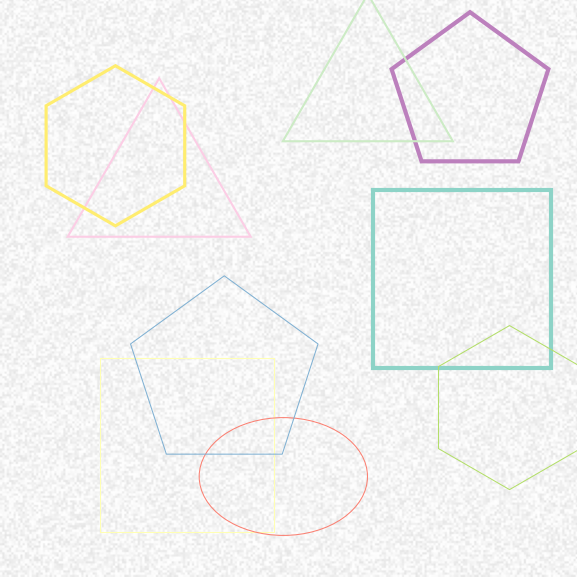[{"shape": "square", "thickness": 2, "radius": 0.77, "center": [0.8, 0.516]}, {"shape": "square", "thickness": 0.5, "radius": 0.75, "center": [0.324, 0.228]}, {"shape": "oval", "thickness": 0.5, "radius": 0.73, "center": [0.491, 0.174]}, {"shape": "pentagon", "thickness": 0.5, "radius": 0.85, "center": [0.388, 0.351]}, {"shape": "hexagon", "thickness": 0.5, "radius": 0.71, "center": [0.882, 0.293]}, {"shape": "triangle", "thickness": 1, "radius": 0.91, "center": [0.276, 0.681]}, {"shape": "pentagon", "thickness": 2, "radius": 0.71, "center": [0.814, 0.835]}, {"shape": "triangle", "thickness": 1, "radius": 0.85, "center": [0.637, 0.84]}, {"shape": "hexagon", "thickness": 1.5, "radius": 0.69, "center": [0.2, 0.747]}]